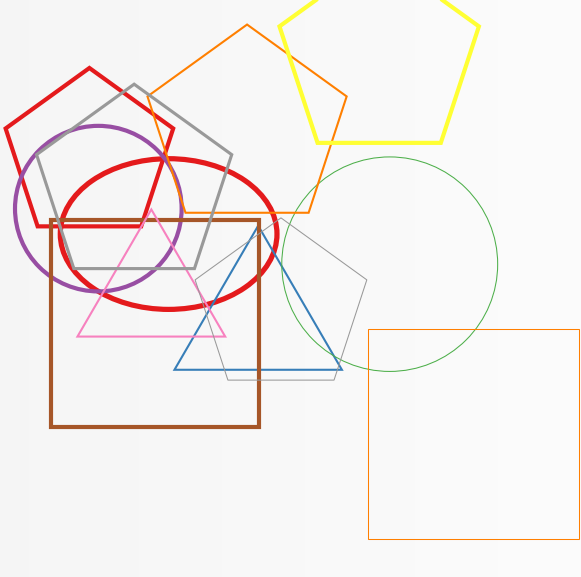[{"shape": "oval", "thickness": 2.5, "radius": 0.93, "center": [0.29, 0.594]}, {"shape": "pentagon", "thickness": 2, "radius": 0.76, "center": [0.154, 0.73]}, {"shape": "triangle", "thickness": 1, "radius": 0.83, "center": [0.444, 0.442]}, {"shape": "circle", "thickness": 0.5, "radius": 0.93, "center": [0.67, 0.542]}, {"shape": "circle", "thickness": 2, "radius": 0.72, "center": [0.169, 0.638]}, {"shape": "pentagon", "thickness": 1, "radius": 0.9, "center": [0.425, 0.776]}, {"shape": "square", "thickness": 0.5, "radius": 0.91, "center": [0.815, 0.247]}, {"shape": "pentagon", "thickness": 2, "radius": 0.9, "center": [0.652, 0.898]}, {"shape": "square", "thickness": 2, "radius": 0.89, "center": [0.267, 0.439]}, {"shape": "triangle", "thickness": 1, "radius": 0.73, "center": [0.26, 0.49]}, {"shape": "pentagon", "thickness": 0.5, "radius": 0.78, "center": [0.483, 0.467]}, {"shape": "pentagon", "thickness": 1.5, "radius": 0.88, "center": [0.231, 0.677]}]